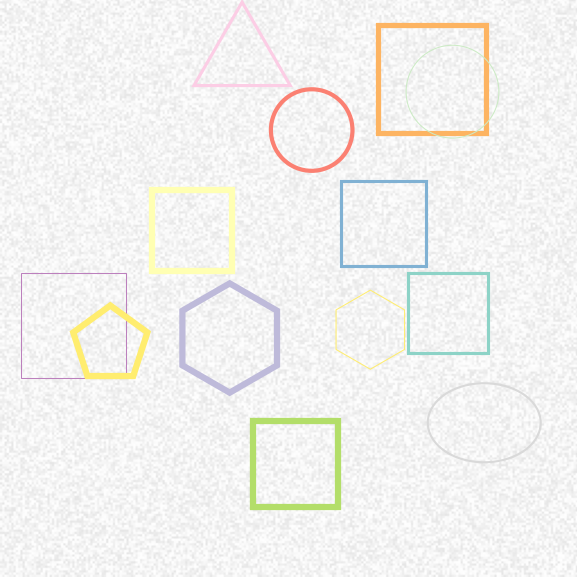[{"shape": "square", "thickness": 1.5, "radius": 0.35, "center": [0.776, 0.457]}, {"shape": "square", "thickness": 3, "radius": 0.35, "center": [0.332, 0.599]}, {"shape": "hexagon", "thickness": 3, "radius": 0.47, "center": [0.398, 0.414]}, {"shape": "circle", "thickness": 2, "radius": 0.35, "center": [0.54, 0.774]}, {"shape": "square", "thickness": 1.5, "radius": 0.37, "center": [0.664, 0.612]}, {"shape": "square", "thickness": 2.5, "radius": 0.47, "center": [0.748, 0.862]}, {"shape": "square", "thickness": 3, "radius": 0.37, "center": [0.512, 0.196]}, {"shape": "triangle", "thickness": 1.5, "radius": 0.48, "center": [0.419, 0.899]}, {"shape": "oval", "thickness": 1, "radius": 0.49, "center": [0.839, 0.267]}, {"shape": "square", "thickness": 0.5, "radius": 0.45, "center": [0.127, 0.435]}, {"shape": "circle", "thickness": 0.5, "radius": 0.4, "center": [0.784, 0.84]}, {"shape": "pentagon", "thickness": 3, "radius": 0.34, "center": [0.191, 0.403]}, {"shape": "hexagon", "thickness": 0.5, "radius": 0.34, "center": [0.641, 0.428]}]